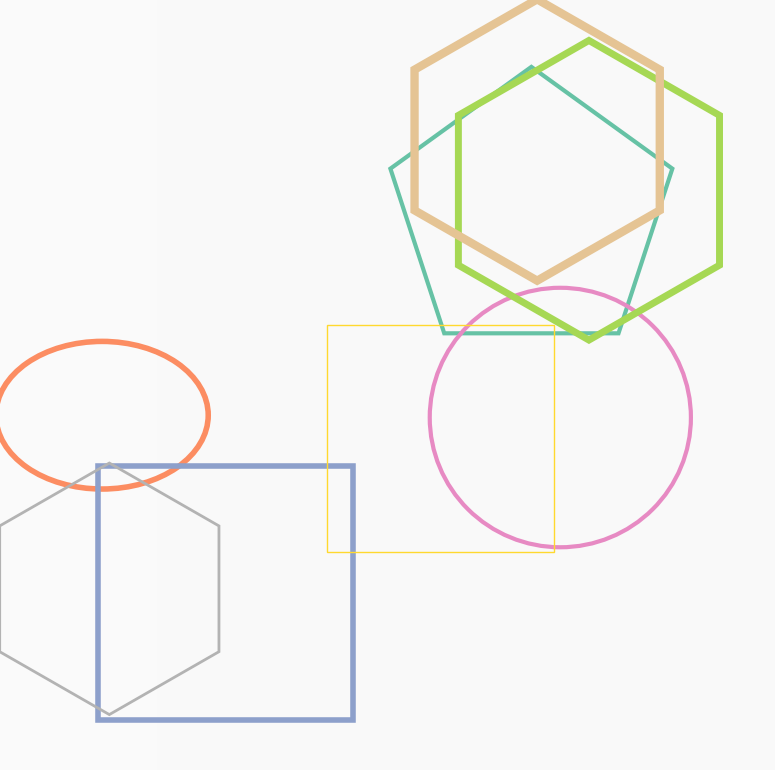[{"shape": "pentagon", "thickness": 1.5, "radius": 0.96, "center": [0.686, 0.722]}, {"shape": "oval", "thickness": 2, "radius": 0.68, "center": [0.132, 0.461]}, {"shape": "square", "thickness": 2, "radius": 0.82, "center": [0.291, 0.23]}, {"shape": "circle", "thickness": 1.5, "radius": 0.84, "center": [0.723, 0.458]}, {"shape": "hexagon", "thickness": 2.5, "radius": 0.97, "center": [0.76, 0.753]}, {"shape": "square", "thickness": 0.5, "radius": 0.73, "center": [0.568, 0.431]}, {"shape": "hexagon", "thickness": 3, "radius": 0.91, "center": [0.693, 0.818]}, {"shape": "hexagon", "thickness": 1, "radius": 0.82, "center": [0.141, 0.235]}]